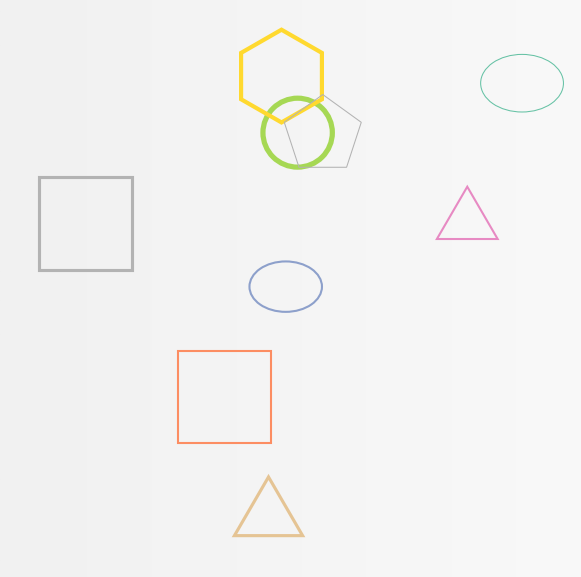[{"shape": "oval", "thickness": 0.5, "radius": 0.36, "center": [0.898, 0.855]}, {"shape": "square", "thickness": 1, "radius": 0.4, "center": [0.386, 0.312]}, {"shape": "oval", "thickness": 1, "radius": 0.31, "center": [0.492, 0.503]}, {"shape": "triangle", "thickness": 1, "radius": 0.3, "center": [0.804, 0.615]}, {"shape": "circle", "thickness": 2.5, "radius": 0.3, "center": [0.512, 0.769]}, {"shape": "hexagon", "thickness": 2, "radius": 0.4, "center": [0.484, 0.867]}, {"shape": "triangle", "thickness": 1.5, "radius": 0.34, "center": [0.462, 0.105]}, {"shape": "pentagon", "thickness": 0.5, "radius": 0.35, "center": [0.555, 0.766]}, {"shape": "square", "thickness": 1.5, "radius": 0.4, "center": [0.147, 0.612]}]